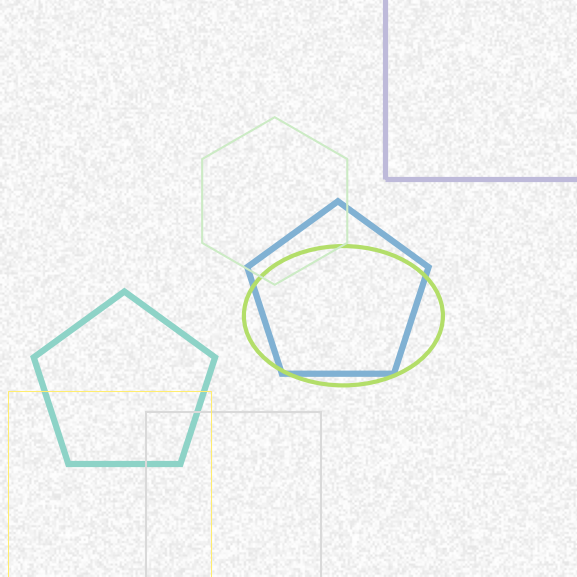[{"shape": "pentagon", "thickness": 3, "radius": 0.83, "center": [0.215, 0.329]}, {"shape": "square", "thickness": 2.5, "radius": 0.87, "center": [0.84, 0.864]}, {"shape": "pentagon", "thickness": 3, "radius": 0.83, "center": [0.585, 0.486]}, {"shape": "oval", "thickness": 2, "radius": 0.86, "center": [0.595, 0.452]}, {"shape": "square", "thickness": 1, "radius": 0.76, "center": [0.405, 0.134]}, {"shape": "hexagon", "thickness": 1, "radius": 0.73, "center": [0.476, 0.651]}, {"shape": "square", "thickness": 0.5, "radius": 0.88, "center": [0.19, 0.146]}]